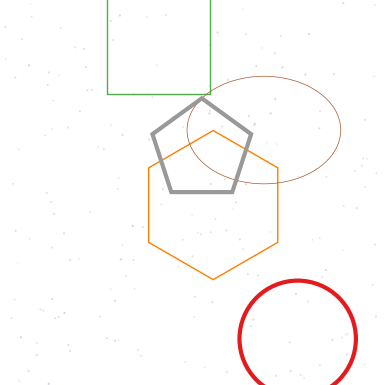[{"shape": "circle", "thickness": 3, "radius": 0.76, "center": [0.773, 0.12]}, {"shape": "square", "thickness": 1, "radius": 0.67, "center": [0.413, 0.888]}, {"shape": "hexagon", "thickness": 1, "radius": 0.97, "center": [0.554, 0.467]}, {"shape": "oval", "thickness": 0.5, "radius": 1.0, "center": [0.685, 0.662]}, {"shape": "pentagon", "thickness": 3, "radius": 0.67, "center": [0.524, 0.61]}]